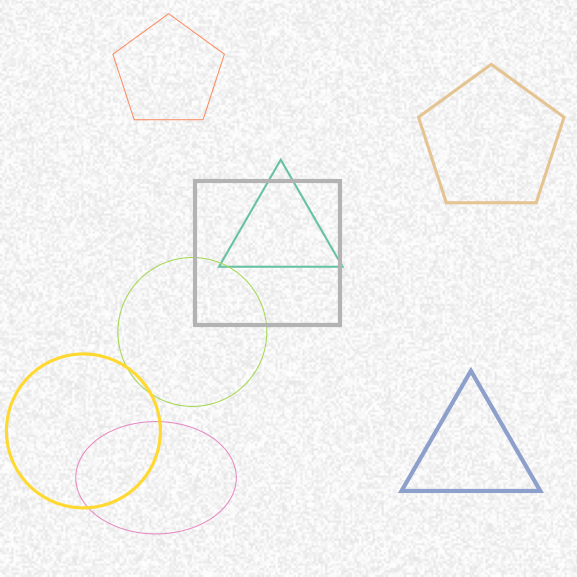[{"shape": "triangle", "thickness": 1, "radius": 0.62, "center": [0.486, 0.599]}, {"shape": "pentagon", "thickness": 0.5, "radius": 0.51, "center": [0.292, 0.874]}, {"shape": "triangle", "thickness": 2, "radius": 0.69, "center": [0.815, 0.218]}, {"shape": "oval", "thickness": 0.5, "radius": 0.7, "center": [0.27, 0.172]}, {"shape": "circle", "thickness": 0.5, "radius": 0.64, "center": [0.333, 0.424]}, {"shape": "circle", "thickness": 1.5, "radius": 0.67, "center": [0.144, 0.253]}, {"shape": "pentagon", "thickness": 1.5, "radius": 0.66, "center": [0.851, 0.755]}, {"shape": "square", "thickness": 2, "radius": 0.63, "center": [0.464, 0.561]}]